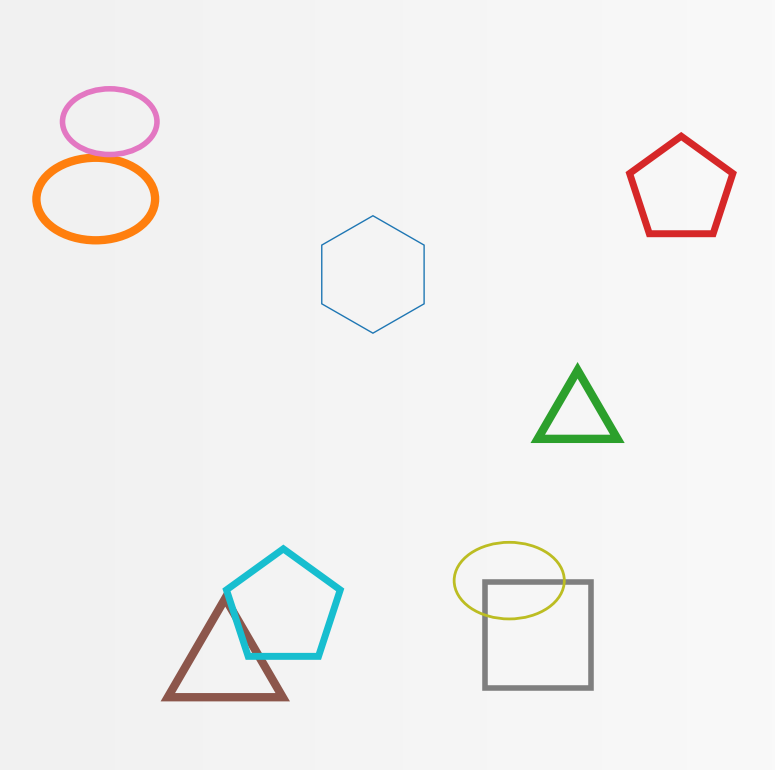[{"shape": "hexagon", "thickness": 0.5, "radius": 0.38, "center": [0.481, 0.644]}, {"shape": "oval", "thickness": 3, "radius": 0.38, "center": [0.124, 0.742]}, {"shape": "triangle", "thickness": 3, "radius": 0.3, "center": [0.745, 0.46]}, {"shape": "pentagon", "thickness": 2.5, "radius": 0.35, "center": [0.879, 0.753]}, {"shape": "triangle", "thickness": 3, "radius": 0.43, "center": [0.291, 0.137]}, {"shape": "oval", "thickness": 2, "radius": 0.3, "center": [0.142, 0.842]}, {"shape": "square", "thickness": 2, "radius": 0.34, "center": [0.694, 0.176]}, {"shape": "oval", "thickness": 1, "radius": 0.36, "center": [0.657, 0.246]}, {"shape": "pentagon", "thickness": 2.5, "radius": 0.39, "center": [0.366, 0.21]}]